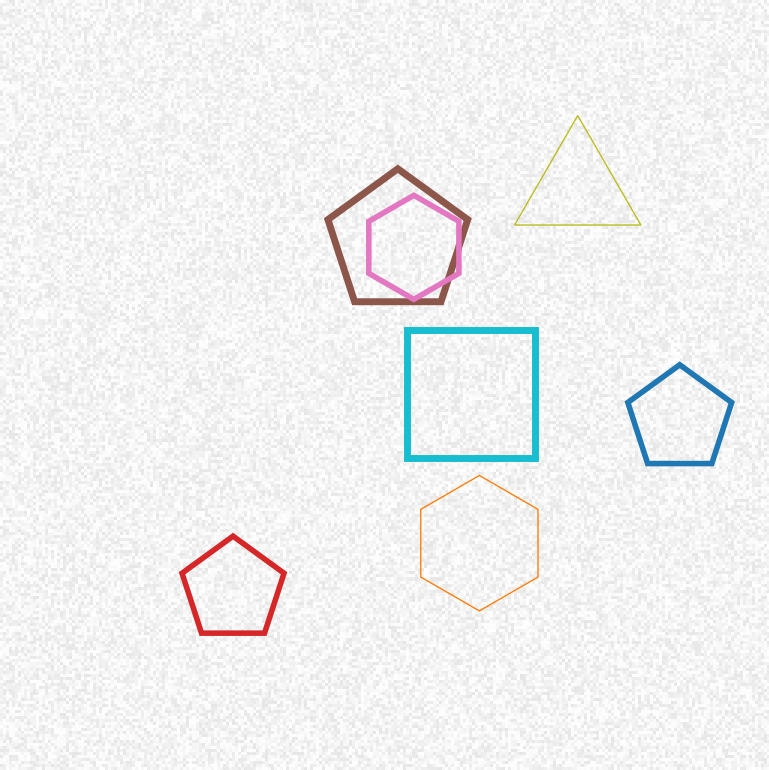[{"shape": "pentagon", "thickness": 2, "radius": 0.35, "center": [0.883, 0.455]}, {"shape": "hexagon", "thickness": 0.5, "radius": 0.44, "center": [0.623, 0.295]}, {"shape": "pentagon", "thickness": 2, "radius": 0.35, "center": [0.303, 0.234]}, {"shape": "pentagon", "thickness": 2.5, "radius": 0.48, "center": [0.517, 0.685]}, {"shape": "hexagon", "thickness": 2, "radius": 0.34, "center": [0.537, 0.679]}, {"shape": "triangle", "thickness": 0.5, "radius": 0.47, "center": [0.75, 0.755]}, {"shape": "square", "thickness": 2.5, "radius": 0.42, "center": [0.612, 0.489]}]